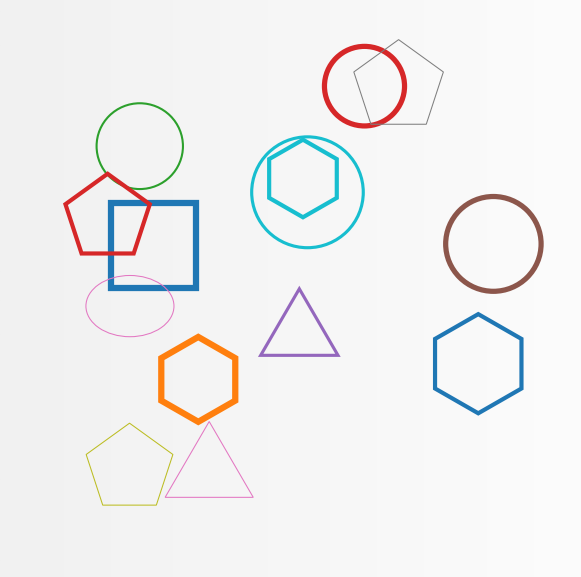[{"shape": "hexagon", "thickness": 2, "radius": 0.43, "center": [0.823, 0.369]}, {"shape": "square", "thickness": 3, "radius": 0.37, "center": [0.264, 0.575]}, {"shape": "hexagon", "thickness": 3, "radius": 0.37, "center": [0.341, 0.342]}, {"shape": "circle", "thickness": 1, "radius": 0.37, "center": [0.24, 0.746]}, {"shape": "circle", "thickness": 2.5, "radius": 0.34, "center": [0.627, 0.85]}, {"shape": "pentagon", "thickness": 2, "radius": 0.38, "center": [0.185, 0.622]}, {"shape": "triangle", "thickness": 1.5, "radius": 0.38, "center": [0.515, 0.422]}, {"shape": "circle", "thickness": 2.5, "radius": 0.41, "center": [0.849, 0.577]}, {"shape": "oval", "thickness": 0.5, "radius": 0.38, "center": [0.224, 0.469]}, {"shape": "triangle", "thickness": 0.5, "radius": 0.44, "center": [0.36, 0.182]}, {"shape": "pentagon", "thickness": 0.5, "radius": 0.4, "center": [0.686, 0.85]}, {"shape": "pentagon", "thickness": 0.5, "radius": 0.39, "center": [0.223, 0.188]}, {"shape": "circle", "thickness": 1.5, "radius": 0.48, "center": [0.529, 0.666]}, {"shape": "hexagon", "thickness": 2, "radius": 0.34, "center": [0.521, 0.69]}]